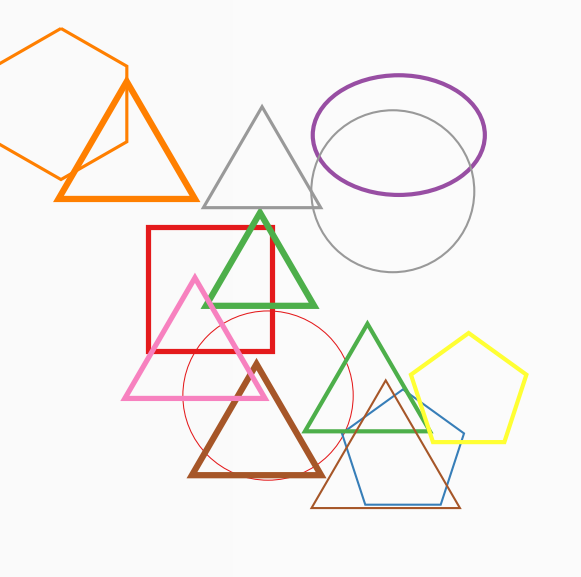[{"shape": "circle", "thickness": 0.5, "radius": 0.73, "center": [0.461, 0.314]}, {"shape": "square", "thickness": 2.5, "radius": 0.54, "center": [0.361, 0.498]}, {"shape": "pentagon", "thickness": 1, "radius": 0.55, "center": [0.693, 0.215]}, {"shape": "triangle", "thickness": 2, "radius": 0.62, "center": [0.632, 0.314]}, {"shape": "triangle", "thickness": 3, "radius": 0.54, "center": [0.447, 0.523]}, {"shape": "oval", "thickness": 2, "radius": 0.74, "center": [0.686, 0.765]}, {"shape": "triangle", "thickness": 3, "radius": 0.68, "center": [0.218, 0.722]}, {"shape": "hexagon", "thickness": 1.5, "radius": 0.65, "center": [0.105, 0.819]}, {"shape": "pentagon", "thickness": 2, "radius": 0.52, "center": [0.806, 0.318]}, {"shape": "triangle", "thickness": 1, "radius": 0.74, "center": [0.664, 0.193]}, {"shape": "triangle", "thickness": 3, "radius": 0.64, "center": [0.441, 0.24]}, {"shape": "triangle", "thickness": 2.5, "radius": 0.7, "center": [0.335, 0.379]}, {"shape": "triangle", "thickness": 1.5, "radius": 0.58, "center": [0.451, 0.698]}, {"shape": "circle", "thickness": 1, "radius": 0.7, "center": [0.676, 0.668]}]